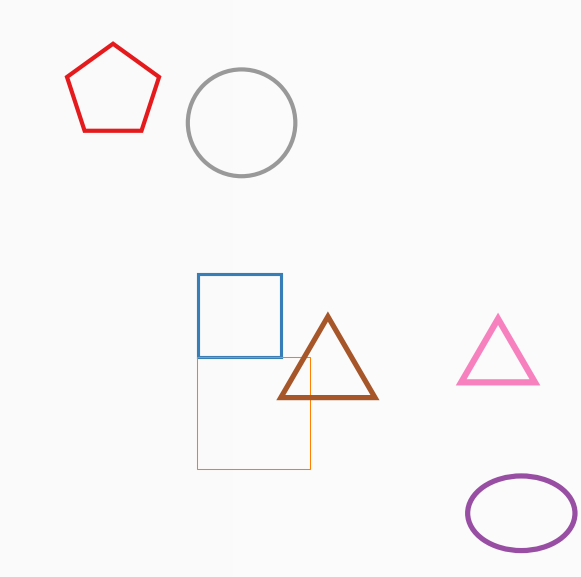[{"shape": "pentagon", "thickness": 2, "radius": 0.42, "center": [0.194, 0.84]}, {"shape": "square", "thickness": 1.5, "radius": 0.36, "center": [0.412, 0.453]}, {"shape": "oval", "thickness": 2.5, "radius": 0.46, "center": [0.897, 0.11]}, {"shape": "square", "thickness": 0.5, "radius": 0.49, "center": [0.437, 0.284]}, {"shape": "triangle", "thickness": 2.5, "radius": 0.47, "center": [0.564, 0.357]}, {"shape": "triangle", "thickness": 3, "radius": 0.37, "center": [0.857, 0.374]}, {"shape": "circle", "thickness": 2, "radius": 0.46, "center": [0.416, 0.786]}]